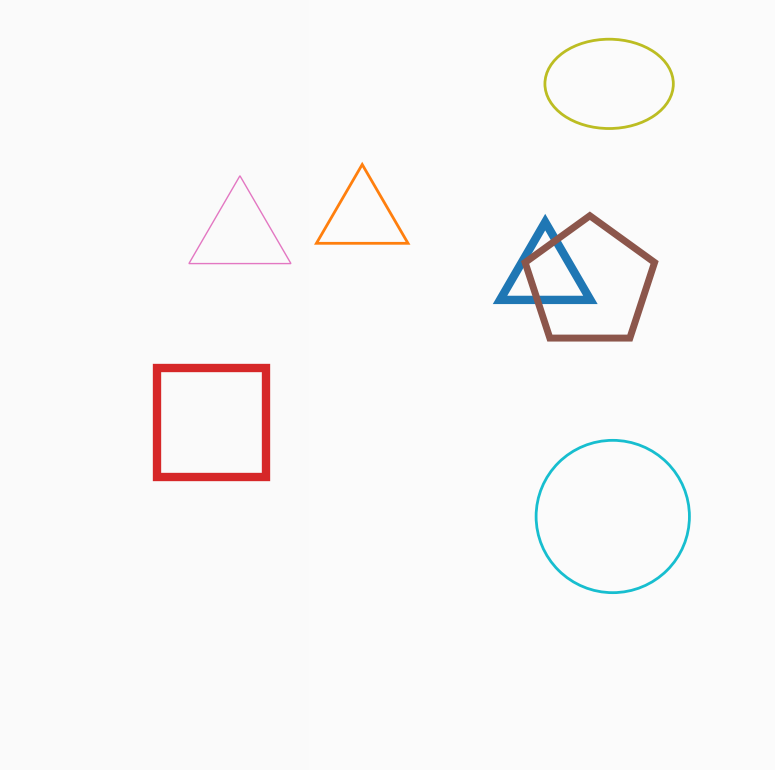[{"shape": "triangle", "thickness": 3, "radius": 0.34, "center": [0.704, 0.644]}, {"shape": "triangle", "thickness": 1, "radius": 0.34, "center": [0.467, 0.718]}, {"shape": "square", "thickness": 3, "radius": 0.35, "center": [0.273, 0.451]}, {"shape": "pentagon", "thickness": 2.5, "radius": 0.44, "center": [0.761, 0.632]}, {"shape": "triangle", "thickness": 0.5, "radius": 0.38, "center": [0.31, 0.696]}, {"shape": "oval", "thickness": 1, "radius": 0.41, "center": [0.786, 0.891]}, {"shape": "circle", "thickness": 1, "radius": 0.49, "center": [0.791, 0.329]}]